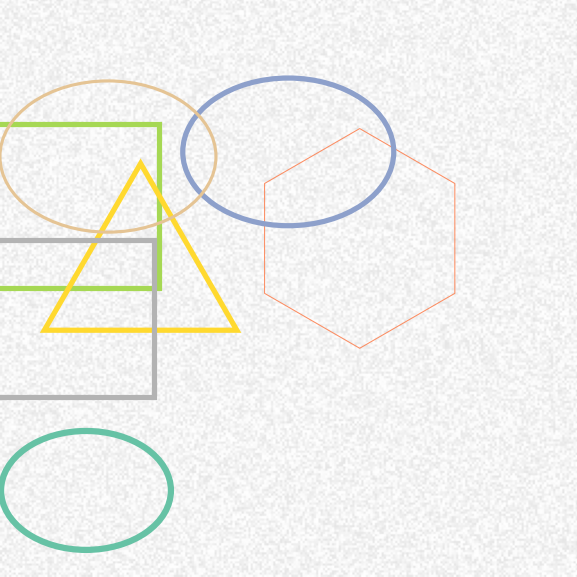[{"shape": "oval", "thickness": 3, "radius": 0.74, "center": [0.149, 0.15]}, {"shape": "hexagon", "thickness": 0.5, "radius": 0.95, "center": [0.623, 0.586]}, {"shape": "oval", "thickness": 2.5, "radius": 0.91, "center": [0.499, 0.736]}, {"shape": "square", "thickness": 2.5, "radius": 0.71, "center": [0.133, 0.642]}, {"shape": "triangle", "thickness": 2.5, "radius": 0.96, "center": [0.243, 0.524]}, {"shape": "oval", "thickness": 1.5, "radius": 0.94, "center": [0.187, 0.728]}, {"shape": "square", "thickness": 2.5, "radius": 0.68, "center": [0.13, 0.448]}]